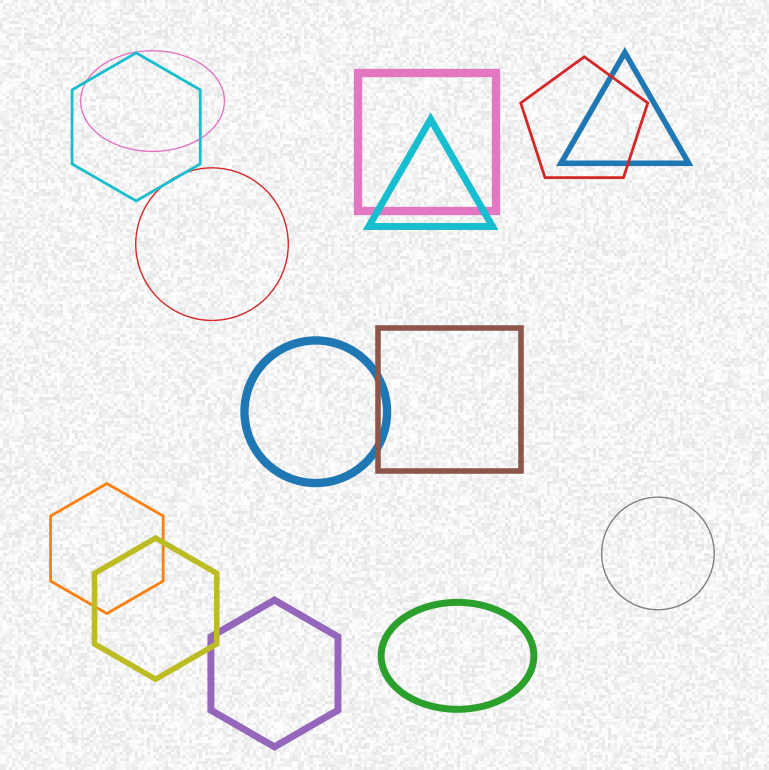[{"shape": "circle", "thickness": 3, "radius": 0.46, "center": [0.41, 0.465]}, {"shape": "triangle", "thickness": 2, "radius": 0.48, "center": [0.811, 0.836]}, {"shape": "hexagon", "thickness": 1, "radius": 0.42, "center": [0.139, 0.288]}, {"shape": "oval", "thickness": 2.5, "radius": 0.5, "center": [0.594, 0.148]}, {"shape": "circle", "thickness": 0.5, "radius": 0.5, "center": [0.275, 0.683]}, {"shape": "pentagon", "thickness": 1, "radius": 0.43, "center": [0.759, 0.839]}, {"shape": "hexagon", "thickness": 2.5, "radius": 0.48, "center": [0.356, 0.125]}, {"shape": "square", "thickness": 2, "radius": 0.46, "center": [0.583, 0.481]}, {"shape": "square", "thickness": 3, "radius": 0.45, "center": [0.554, 0.816]}, {"shape": "oval", "thickness": 0.5, "radius": 0.47, "center": [0.198, 0.869]}, {"shape": "circle", "thickness": 0.5, "radius": 0.37, "center": [0.854, 0.281]}, {"shape": "hexagon", "thickness": 2, "radius": 0.46, "center": [0.202, 0.21]}, {"shape": "triangle", "thickness": 2.5, "radius": 0.46, "center": [0.559, 0.752]}, {"shape": "hexagon", "thickness": 1, "radius": 0.48, "center": [0.177, 0.835]}]